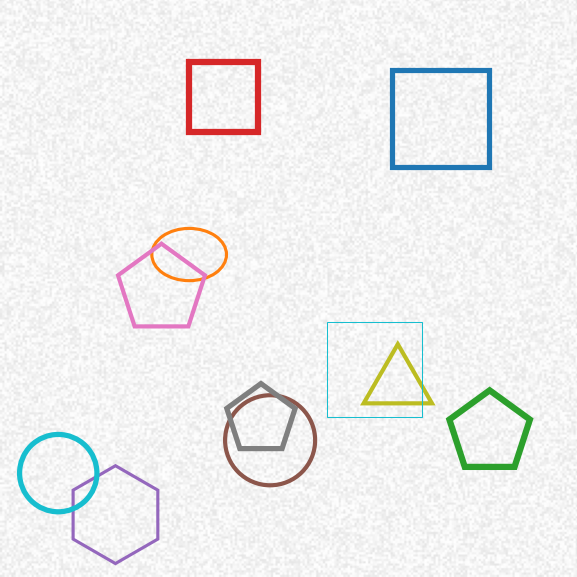[{"shape": "square", "thickness": 2.5, "radius": 0.42, "center": [0.763, 0.794]}, {"shape": "oval", "thickness": 1.5, "radius": 0.32, "center": [0.328, 0.558]}, {"shape": "pentagon", "thickness": 3, "radius": 0.37, "center": [0.848, 0.25]}, {"shape": "square", "thickness": 3, "radius": 0.3, "center": [0.387, 0.831]}, {"shape": "hexagon", "thickness": 1.5, "radius": 0.42, "center": [0.2, 0.108]}, {"shape": "circle", "thickness": 2, "radius": 0.39, "center": [0.468, 0.237]}, {"shape": "pentagon", "thickness": 2, "radius": 0.4, "center": [0.28, 0.498]}, {"shape": "pentagon", "thickness": 2.5, "radius": 0.31, "center": [0.452, 0.273]}, {"shape": "triangle", "thickness": 2, "radius": 0.34, "center": [0.689, 0.335]}, {"shape": "circle", "thickness": 2.5, "radius": 0.33, "center": [0.101, 0.18]}, {"shape": "square", "thickness": 0.5, "radius": 0.41, "center": [0.649, 0.359]}]